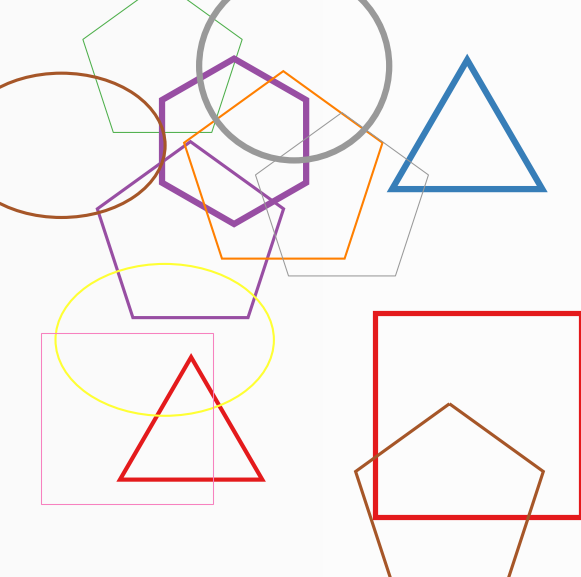[{"shape": "triangle", "thickness": 2, "radius": 0.71, "center": [0.329, 0.239]}, {"shape": "square", "thickness": 2.5, "radius": 0.89, "center": [0.822, 0.28]}, {"shape": "triangle", "thickness": 3, "radius": 0.75, "center": [0.804, 0.746]}, {"shape": "pentagon", "thickness": 0.5, "radius": 0.72, "center": [0.28, 0.886]}, {"shape": "hexagon", "thickness": 3, "radius": 0.72, "center": [0.403, 0.754]}, {"shape": "pentagon", "thickness": 1.5, "radius": 0.84, "center": [0.328, 0.585]}, {"shape": "pentagon", "thickness": 1, "radius": 0.9, "center": [0.487, 0.696]}, {"shape": "oval", "thickness": 1, "radius": 0.94, "center": [0.283, 0.411]}, {"shape": "pentagon", "thickness": 1.5, "radius": 0.85, "center": [0.773, 0.13]}, {"shape": "oval", "thickness": 1.5, "radius": 0.89, "center": [0.106, 0.747]}, {"shape": "square", "thickness": 0.5, "radius": 0.74, "center": [0.219, 0.274]}, {"shape": "pentagon", "thickness": 0.5, "radius": 0.78, "center": [0.588, 0.648]}, {"shape": "circle", "thickness": 3, "radius": 0.82, "center": [0.506, 0.885]}]